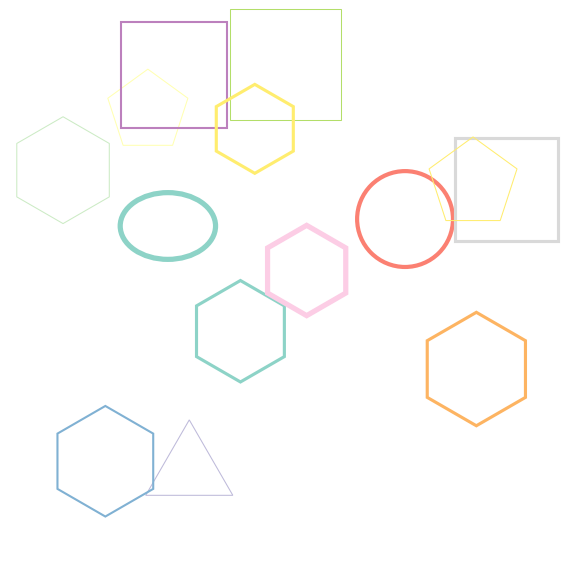[{"shape": "hexagon", "thickness": 1.5, "radius": 0.44, "center": [0.416, 0.426]}, {"shape": "oval", "thickness": 2.5, "radius": 0.41, "center": [0.291, 0.608]}, {"shape": "pentagon", "thickness": 0.5, "radius": 0.36, "center": [0.256, 0.806]}, {"shape": "triangle", "thickness": 0.5, "radius": 0.44, "center": [0.328, 0.185]}, {"shape": "circle", "thickness": 2, "radius": 0.41, "center": [0.701, 0.62]}, {"shape": "hexagon", "thickness": 1, "radius": 0.48, "center": [0.182, 0.2]}, {"shape": "hexagon", "thickness": 1.5, "radius": 0.49, "center": [0.825, 0.36]}, {"shape": "square", "thickness": 0.5, "radius": 0.48, "center": [0.495, 0.888]}, {"shape": "hexagon", "thickness": 2.5, "radius": 0.39, "center": [0.531, 0.531]}, {"shape": "square", "thickness": 1.5, "radius": 0.45, "center": [0.877, 0.671]}, {"shape": "square", "thickness": 1, "radius": 0.46, "center": [0.301, 0.869]}, {"shape": "hexagon", "thickness": 0.5, "radius": 0.46, "center": [0.109, 0.704]}, {"shape": "pentagon", "thickness": 0.5, "radius": 0.4, "center": [0.819, 0.682]}, {"shape": "hexagon", "thickness": 1.5, "radius": 0.39, "center": [0.441, 0.776]}]